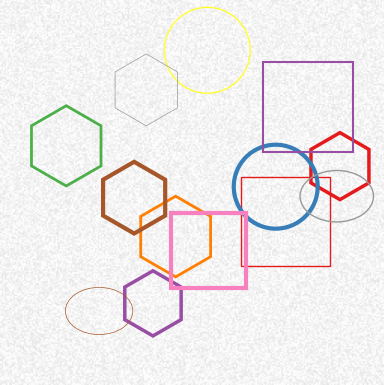[{"shape": "hexagon", "thickness": 2.5, "radius": 0.43, "center": [0.883, 0.568]}, {"shape": "square", "thickness": 1, "radius": 0.58, "center": [0.741, 0.424]}, {"shape": "circle", "thickness": 3, "radius": 0.54, "center": [0.716, 0.515]}, {"shape": "hexagon", "thickness": 2, "radius": 0.52, "center": [0.172, 0.621]}, {"shape": "hexagon", "thickness": 2.5, "radius": 0.42, "center": [0.397, 0.212]}, {"shape": "square", "thickness": 1.5, "radius": 0.59, "center": [0.799, 0.721]}, {"shape": "hexagon", "thickness": 2, "radius": 0.52, "center": [0.456, 0.386]}, {"shape": "circle", "thickness": 1, "radius": 0.56, "center": [0.539, 0.869]}, {"shape": "oval", "thickness": 0.5, "radius": 0.44, "center": [0.257, 0.192]}, {"shape": "hexagon", "thickness": 3, "radius": 0.47, "center": [0.348, 0.487]}, {"shape": "square", "thickness": 3, "radius": 0.49, "center": [0.542, 0.349]}, {"shape": "oval", "thickness": 1, "radius": 0.48, "center": [0.875, 0.49]}, {"shape": "hexagon", "thickness": 0.5, "radius": 0.47, "center": [0.38, 0.767]}]